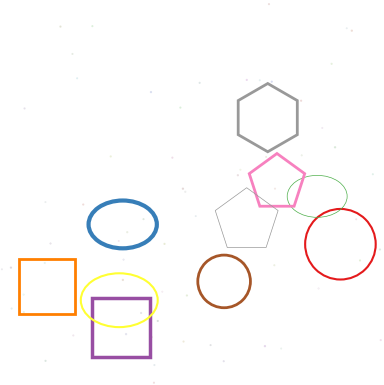[{"shape": "circle", "thickness": 1.5, "radius": 0.46, "center": [0.884, 0.366]}, {"shape": "oval", "thickness": 3, "radius": 0.44, "center": [0.319, 0.417]}, {"shape": "oval", "thickness": 0.5, "radius": 0.39, "center": [0.824, 0.49]}, {"shape": "square", "thickness": 2.5, "radius": 0.38, "center": [0.315, 0.15]}, {"shape": "square", "thickness": 2, "radius": 0.36, "center": [0.122, 0.256]}, {"shape": "oval", "thickness": 1.5, "radius": 0.5, "center": [0.31, 0.22]}, {"shape": "circle", "thickness": 2, "radius": 0.34, "center": [0.582, 0.269]}, {"shape": "pentagon", "thickness": 2, "radius": 0.38, "center": [0.719, 0.526]}, {"shape": "hexagon", "thickness": 2, "radius": 0.44, "center": [0.695, 0.694]}, {"shape": "pentagon", "thickness": 0.5, "radius": 0.43, "center": [0.641, 0.427]}]